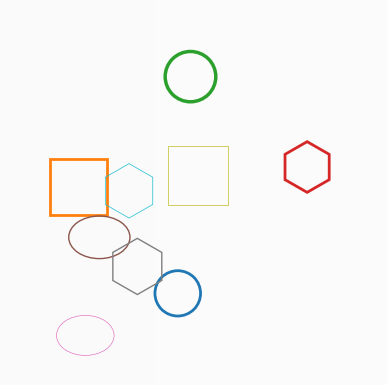[{"shape": "circle", "thickness": 2, "radius": 0.29, "center": [0.459, 0.238]}, {"shape": "square", "thickness": 2, "radius": 0.36, "center": [0.203, 0.516]}, {"shape": "circle", "thickness": 2.5, "radius": 0.33, "center": [0.492, 0.801]}, {"shape": "hexagon", "thickness": 2, "radius": 0.33, "center": [0.793, 0.566]}, {"shape": "oval", "thickness": 1, "radius": 0.4, "center": [0.256, 0.384]}, {"shape": "oval", "thickness": 0.5, "radius": 0.37, "center": [0.22, 0.129]}, {"shape": "hexagon", "thickness": 1, "radius": 0.36, "center": [0.354, 0.308]}, {"shape": "square", "thickness": 0.5, "radius": 0.39, "center": [0.511, 0.544]}, {"shape": "hexagon", "thickness": 0.5, "radius": 0.35, "center": [0.333, 0.504]}]